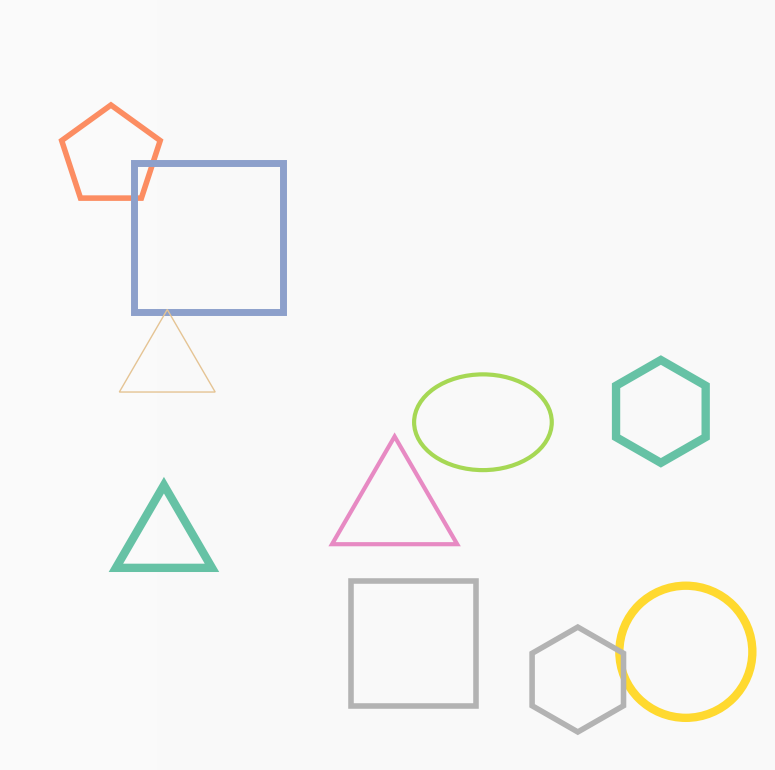[{"shape": "hexagon", "thickness": 3, "radius": 0.33, "center": [0.853, 0.466]}, {"shape": "triangle", "thickness": 3, "radius": 0.36, "center": [0.212, 0.298]}, {"shape": "pentagon", "thickness": 2, "radius": 0.33, "center": [0.143, 0.797]}, {"shape": "square", "thickness": 2.5, "radius": 0.48, "center": [0.269, 0.691]}, {"shape": "triangle", "thickness": 1.5, "radius": 0.47, "center": [0.509, 0.34]}, {"shape": "oval", "thickness": 1.5, "radius": 0.44, "center": [0.623, 0.452]}, {"shape": "circle", "thickness": 3, "radius": 0.43, "center": [0.885, 0.154]}, {"shape": "triangle", "thickness": 0.5, "radius": 0.36, "center": [0.216, 0.527]}, {"shape": "square", "thickness": 2, "radius": 0.4, "center": [0.534, 0.164]}, {"shape": "hexagon", "thickness": 2, "radius": 0.34, "center": [0.746, 0.117]}]